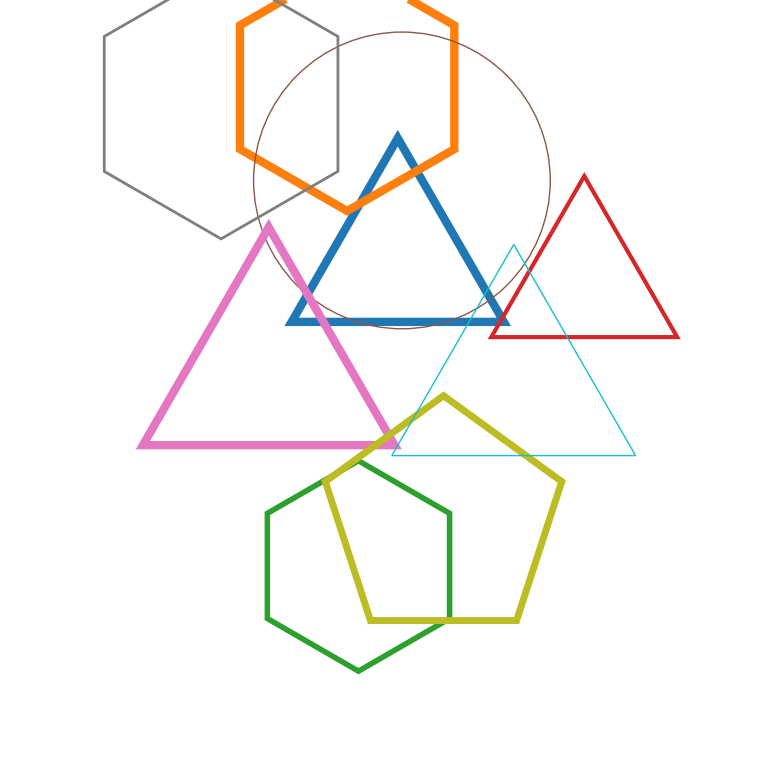[{"shape": "triangle", "thickness": 3, "radius": 0.8, "center": [0.517, 0.662]}, {"shape": "hexagon", "thickness": 3, "radius": 0.8, "center": [0.451, 0.887]}, {"shape": "hexagon", "thickness": 2, "radius": 0.68, "center": [0.466, 0.265]}, {"shape": "triangle", "thickness": 1.5, "radius": 0.7, "center": [0.759, 0.632]}, {"shape": "circle", "thickness": 0.5, "radius": 0.96, "center": [0.522, 0.766]}, {"shape": "triangle", "thickness": 3, "radius": 0.94, "center": [0.349, 0.516]}, {"shape": "hexagon", "thickness": 1, "radius": 0.88, "center": [0.287, 0.865]}, {"shape": "pentagon", "thickness": 2.5, "radius": 0.81, "center": [0.576, 0.325]}, {"shape": "triangle", "thickness": 0.5, "radius": 0.91, "center": [0.667, 0.5]}]